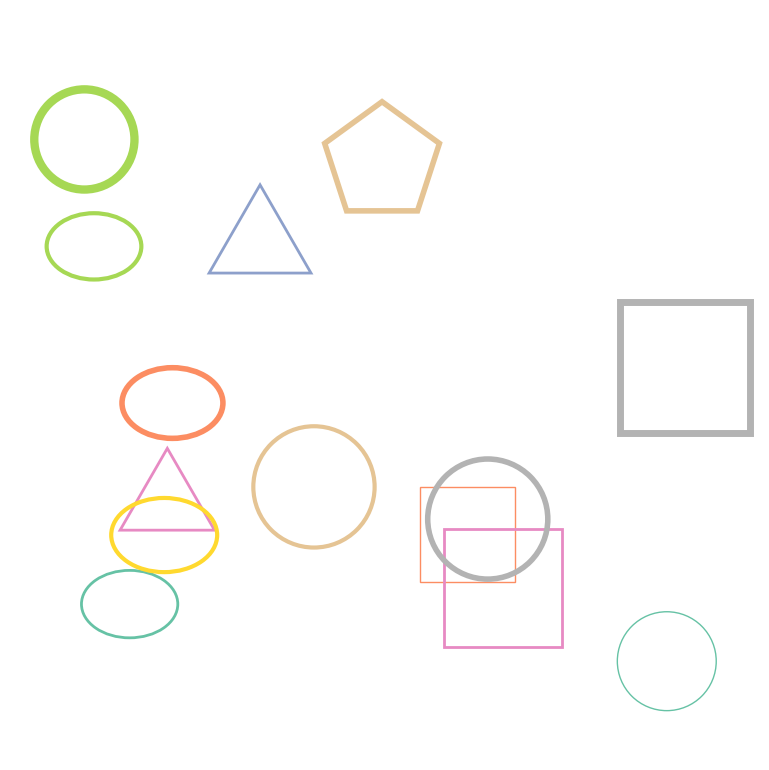[{"shape": "circle", "thickness": 0.5, "radius": 0.32, "center": [0.866, 0.141]}, {"shape": "oval", "thickness": 1, "radius": 0.31, "center": [0.168, 0.215]}, {"shape": "square", "thickness": 0.5, "radius": 0.31, "center": [0.607, 0.306]}, {"shape": "oval", "thickness": 2, "radius": 0.33, "center": [0.224, 0.477]}, {"shape": "triangle", "thickness": 1, "radius": 0.38, "center": [0.338, 0.684]}, {"shape": "triangle", "thickness": 1, "radius": 0.35, "center": [0.217, 0.347]}, {"shape": "square", "thickness": 1, "radius": 0.38, "center": [0.653, 0.236]}, {"shape": "circle", "thickness": 3, "radius": 0.33, "center": [0.11, 0.819]}, {"shape": "oval", "thickness": 1.5, "radius": 0.31, "center": [0.122, 0.68]}, {"shape": "oval", "thickness": 1.5, "radius": 0.34, "center": [0.213, 0.305]}, {"shape": "circle", "thickness": 1.5, "radius": 0.39, "center": [0.408, 0.368]}, {"shape": "pentagon", "thickness": 2, "radius": 0.39, "center": [0.496, 0.79]}, {"shape": "circle", "thickness": 2, "radius": 0.39, "center": [0.633, 0.326]}, {"shape": "square", "thickness": 2.5, "radius": 0.42, "center": [0.89, 0.522]}]